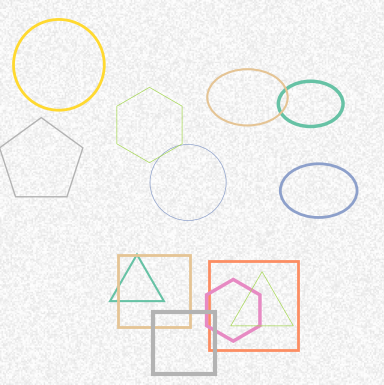[{"shape": "triangle", "thickness": 1.5, "radius": 0.4, "center": [0.356, 0.258]}, {"shape": "oval", "thickness": 2.5, "radius": 0.42, "center": [0.807, 0.73]}, {"shape": "square", "thickness": 2, "radius": 0.58, "center": [0.659, 0.205]}, {"shape": "circle", "thickness": 0.5, "radius": 0.49, "center": [0.489, 0.526]}, {"shape": "oval", "thickness": 2, "radius": 0.5, "center": [0.828, 0.505]}, {"shape": "hexagon", "thickness": 2.5, "radius": 0.4, "center": [0.606, 0.194]}, {"shape": "triangle", "thickness": 0.5, "radius": 0.47, "center": [0.681, 0.201]}, {"shape": "hexagon", "thickness": 0.5, "radius": 0.49, "center": [0.388, 0.675]}, {"shape": "circle", "thickness": 2, "radius": 0.59, "center": [0.153, 0.832]}, {"shape": "oval", "thickness": 1.5, "radius": 0.52, "center": [0.643, 0.747]}, {"shape": "square", "thickness": 2, "radius": 0.47, "center": [0.401, 0.243]}, {"shape": "pentagon", "thickness": 1, "radius": 0.57, "center": [0.107, 0.581]}, {"shape": "square", "thickness": 3, "radius": 0.4, "center": [0.478, 0.11]}]